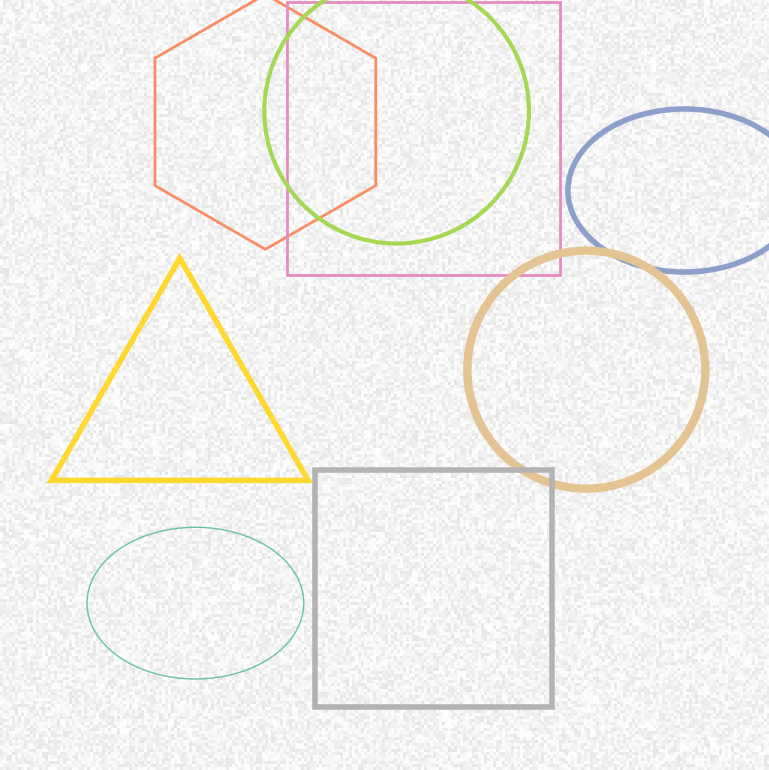[{"shape": "oval", "thickness": 0.5, "radius": 0.7, "center": [0.254, 0.217]}, {"shape": "hexagon", "thickness": 1, "radius": 0.83, "center": [0.345, 0.842]}, {"shape": "oval", "thickness": 2, "radius": 0.76, "center": [0.889, 0.753]}, {"shape": "square", "thickness": 1, "radius": 0.89, "center": [0.55, 0.82]}, {"shape": "circle", "thickness": 1.5, "radius": 0.86, "center": [0.515, 0.856]}, {"shape": "triangle", "thickness": 2, "radius": 0.96, "center": [0.233, 0.472]}, {"shape": "circle", "thickness": 3, "radius": 0.77, "center": [0.761, 0.52]}, {"shape": "square", "thickness": 2, "radius": 0.77, "center": [0.563, 0.235]}]